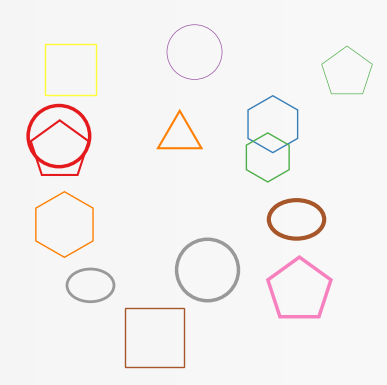[{"shape": "pentagon", "thickness": 1.5, "radius": 0.39, "center": [0.154, 0.609]}, {"shape": "circle", "thickness": 2.5, "radius": 0.4, "center": [0.152, 0.646]}, {"shape": "hexagon", "thickness": 1, "radius": 0.37, "center": [0.704, 0.677]}, {"shape": "pentagon", "thickness": 0.5, "radius": 0.34, "center": [0.896, 0.812]}, {"shape": "hexagon", "thickness": 1, "radius": 0.32, "center": [0.691, 0.591]}, {"shape": "circle", "thickness": 0.5, "radius": 0.36, "center": [0.502, 0.865]}, {"shape": "triangle", "thickness": 1.5, "radius": 0.32, "center": [0.464, 0.647]}, {"shape": "hexagon", "thickness": 1, "radius": 0.43, "center": [0.166, 0.417]}, {"shape": "square", "thickness": 1, "radius": 0.33, "center": [0.181, 0.82]}, {"shape": "oval", "thickness": 3, "radius": 0.36, "center": [0.765, 0.43]}, {"shape": "square", "thickness": 1, "radius": 0.38, "center": [0.398, 0.124]}, {"shape": "pentagon", "thickness": 2.5, "radius": 0.43, "center": [0.773, 0.247]}, {"shape": "oval", "thickness": 2, "radius": 0.3, "center": [0.234, 0.259]}, {"shape": "circle", "thickness": 2.5, "radius": 0.4, "center": [0.536, 0.299]}]